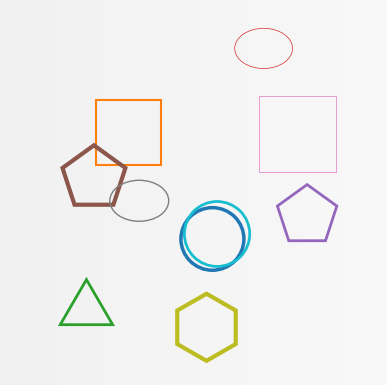[{"shape": "circle", "thickness": 2.5, "radius": 0.41, "center": [0.548, 0.379]}, {"shape": "square", "thickness": 1.5, "radius": 0.42, "center": [0.331, 0.657]}, {"shape": "triangle", "thickness": 2, "radius": 0.39, "center": [0.223, 0.196]}, {"shape": "oval", "thickness": 0.5, "radius": 0.37, "center": [0.68, 0.874]}, {"shape": "pentagon", "thickness": 2, "radius": 0.4, "center": [0.793, 0.44]}, {"shape": "pentagon", "thickness": 3, "radius": 0.43, "center": [0.242, 0.537]}, {"shape": "square", "thickness": 0.5, "radius": 0.5, "center": [0.768, 0.652]}, {"shape": "oval", "thickness": 1, "radius": 0.38, "center": [0.359, 0.478]}, {"shape": "hexagon", "thickness": 3, "radius": 0.44, "center": [0.533, 0.15]}, {"shape": "circle", "thickness": 2, "radius": 0.42, "center": [0.56, 0.392]}]